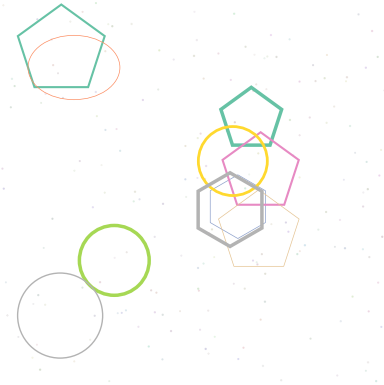[{"shape": "pentagon", "thickness": 2.5, "radius": 0.41, "center": [0.653, 0.69]}, {"shape": "pentagon", "thickness": 1.5, "radius": 0.59, "center": [0.159, 0.87]}, {"shape": "oval", "thickness": 0.5, "radius": 0.6, "center": [0.192, 0.825]}, {"shape": "hexagon", "thickness": 0.5, "radius": 0.41, "center": [0.618, 0.463]}, {"shape": "pentagon", "thickness": 1.5, "radius": 0.52, "center": [0.677, 0.552]}, {"shape": "circle", "thickness": 2.5, "radius": 0.45, "center": [0.297, 0.324]}, {"shape": "circle", "thickness": 2, "radius": 0.45, "center": [0.605, 0.582]}, {"shape": "pentagon", "thickness": 0.5, "radius": 0.55, "center": [0.672, 0.397]}, {"shape": "circle", "thickness": 1, "radius": 0.55, "center": [0.156, 0.18]}, {"shape": "hexagon", "thickness": 2.5, "radius": 0.48, "center": [0.597, 0.456]}]